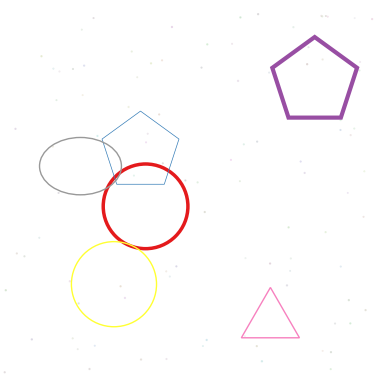[{"shape": "circle", "thickness": 2.5, "radius": 0.55, "center": [0.378, 0.464]}, {"shape": "pentagon", "thickness": 0.5, "radius": 0.53, "center": [0.365, 0.606]}, {"shape": "pentagon", "thickness": 3, "radius": 0.58, "center": [0.817, 0.788]}, {"shape": "circle", "thickness": 1, "radius": 0.55, "center": [0.296, 0.262]}, {"shape": "triangle", "thickness": 1, "radius": 0.44, "center": [0.702, 0.166]}, {"shape": "oval", "thickness": 1, "radius": 0.53, "center": [0.209, 0.568]}]